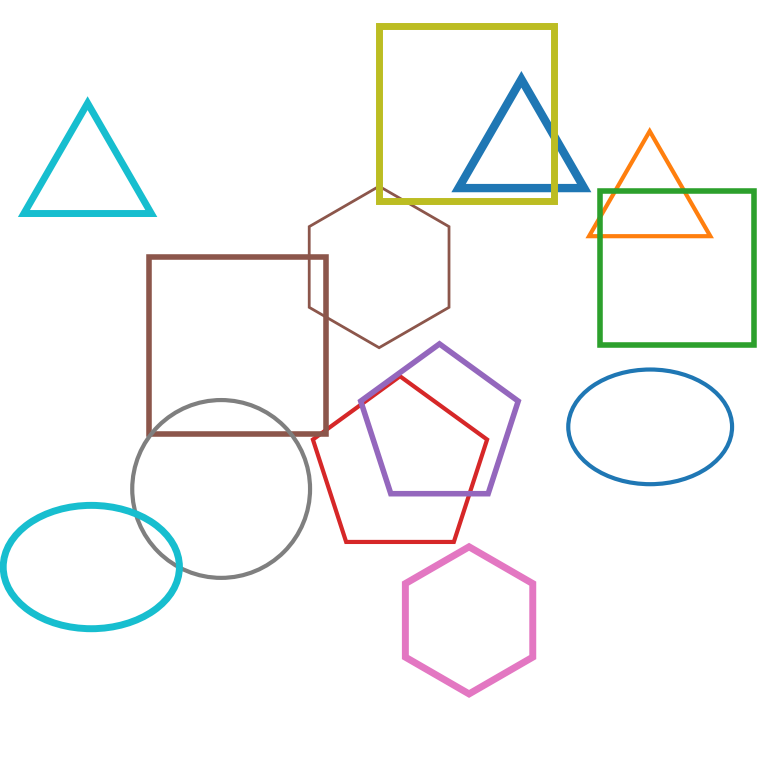[{"shape": "triangle", "thickness": 3, "radius": 0.47, "center": [0.677, 0.803]}, {"shape": "oval", "thickness": 1.5, "radius": 0.53, "center": [0.844, 0.446]}, {"shape": "triangle", "thickness": 1.5, "radius": 0.45, "center": [0.844, 0.739]}, {"shape": "square", "thickness": 2, "radius": 0.5, "center": [0.879, 0.652]}, {"shape": "pentagon", "thickness": 1.5, "radius": 0.59, "center": [0.519, 0.392]}, {"shape": "pentagon", "thickness": 2, "radius": 0.54, "center": [0.571, 0.446]}, {"shape": "square", "thickness": 2, "radius": 0.57, "center": [0.308, 0.551]}, {"shape": "hexagon", "thickness": 1, "radius": 0.52, "center": [0.492, 0.653]}, {"shape": "hexagon", "thickness": 2.5, "radius": 0.48, "center": [0.609, 0.194]}, {"shape": "circle", "thickness": 1.5, "radius": 0.58, "center": [0.287, 0.365]}, {"shape": "square", "thickness": 2.5, "radius": 0.57, "center": [0.606, 0.852]}, {"shape": "triangle", "thickness": 2.5, "radius": 0.48, "center": [0.114, 0.77]}, {"shape": "oval", "thickness": 2.5, "radius": 0.57, "center": [0.119, 0.264]}]